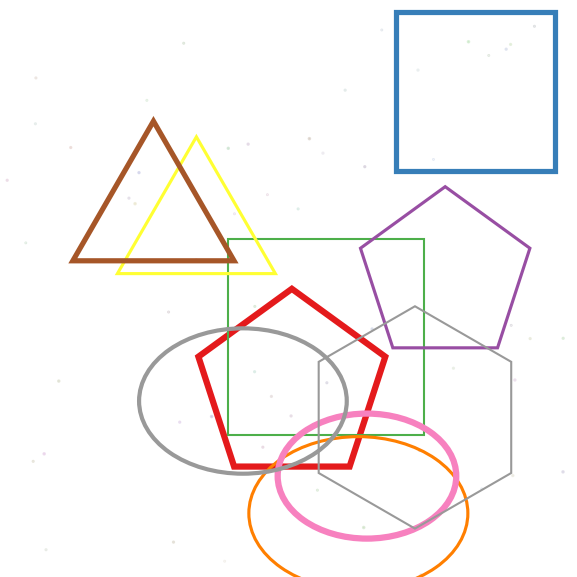[{"shape": "pentagon", "thickness": 3, "radius": 0.85, "center": [0.505, 0.329]}, {"shape": "square", "thickness": 2.5, "radius": 0.69, "center": [0.823, 0.84]}, {"shape": "square", "thickness": 1, "radius": 0.85, "center": [0.565, 0.415]}, {"shape": "pentagon", "thickness": 1.5, "radius": 0.77, "center": [0.771, 0.522]}, {"shape": "oval", "thickness": 1.5, "radius": 0.95, "center": [0.621, 0.11]}, {"shape": "triangle", "thickness": 1.5, "radius": 0.79, "center": [0.34, 0.604]}, {"shape": "triangle", "thickness": 2.5, "radius": 0.81, "center": [0.266, 0.628]}, {"shape": "oval", "thickness": 3, "radius": 0.77, "center": [0.635, 0.175]}, {"shape": "oval", "thickness": 2, "radius": 0.9, "center": [0.421, 0.305]}, {"shape": "hexagon", "thickness": 1, "radius": 0.96, "center": [0.719, 0.276]}]